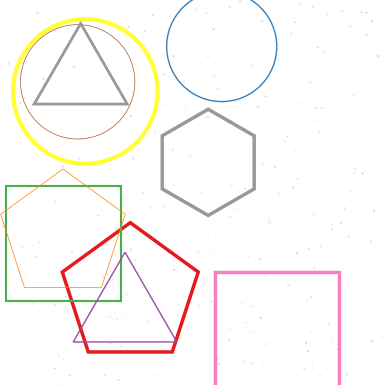[{"shape": "pentagon", "thickness": 2.5, "radius": 0.93, "center": [0.338, 0.236]}, {"shape": "circle", "thickness": 1, "radius": 0.72, "center": [0.576, 0.879]}, {"shape": "square", "thickness": 1.5, "radius": 0.75, "center": [0.165, 0.367]}, {"shape": "triangle", "thickness": 1, "radius": 0.78, "center": [0.325, 0.189]}, {"shape": "pentagon", "thickness": 0.5, "radius": 0.85, "center": [0.163, 0.391]}, {"shape": "circle", "thickness": 3, "radius": 0.94, "center": [0.222, 0.763]}, {"shape": "circle", "thickness": 0.5, "radius": 0.74, "center": [0.202, 0.787]}, {"shape": "square", "thickness": 2.5, "radius": 0.8, "center": [0.719, 0.133]}, {"shape": "hexagon", "thickness": 2.5, "radius": 0.69, "center": [0.541, 0.578]}, {"shape": "triangle", "thickness": 2, "radius": 0.7, "center": [0.21, 0.799]}]